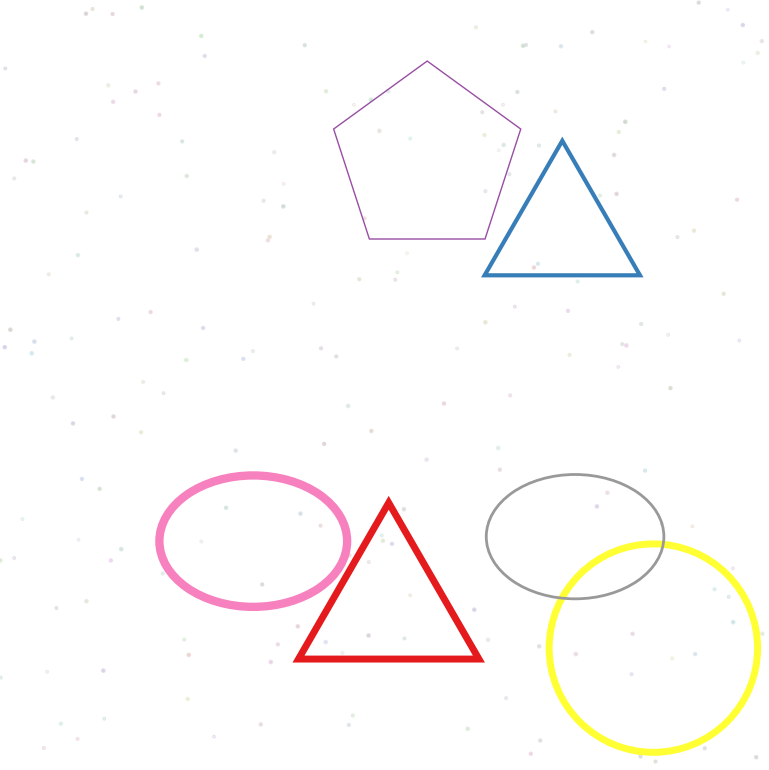[{"shape": "triangle", "thickness": 2.5, "radius": 0.68, "center": [0.505, 0.212]}, {"shape": "triangle", "thickness": 1.5, "radius": 0.58, "center": [0.73, 0.701]}, {"shape": "pentagon", "thickness": 0.5, "radius": 0.64, "center": [0.555, 0.793]}, {"shape": "circle", "thickness": 2.5, "radius": 0.68, "center": [0.849, 0.158]}, {"shape": "oval", "thickness": 3, "radius": 0.61, "center": [0.329, 0.297]}, {"shape": "oval", "thickness": 1, "radius": 0.58, "center": [0.747, 0.303]}]